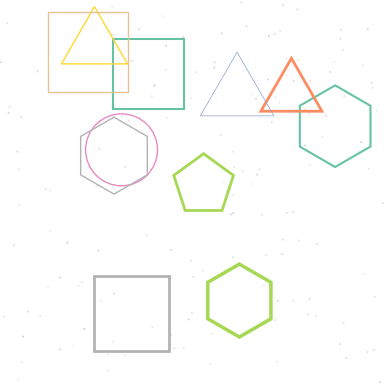[{"shape": "square", "thickness": 1.5, "radius": 0.46, "center": [0.386, 0.808]}, {"shape": "hexagon", "thickness": 1.5, "radius": 0.53, "center": [0.871, 0.672]}, {"shape": "triangle", "thickness": 2, "radius": 0.46, "center": [0.757, 0.757]}, {"shape": "triangle", "thickness": 0.5, "radius": 0.55, "center": [0.616, 0.754]}, {"shape": "circle", "thickness": 1, "radius": 0.47, "center": [0.316, 0.611]}, {"shape": "pentagon", "thickness": 2, "radius": 0.41, "center": [0.529, 0.519]}, {"shape": "hexagon", "thickness": 2.5, "radius": 0.47, "center": [0.622, 0.219]}, {"shape": "triangle", "thickness": 1, "radius": 0.5, "center": [0.245, 0.884]}, {"shape": "square", "thickness": 1, "radius": 0.52, "center": [0.229, 0.865]}, {"shape": "hexagon", "thickness": 1, "radius": 0.5, "center": [0.296, 0.596]}, {"shape": "square", "thickness": 2, "radius": 0.49, "center": [0.342, 0.186]}]